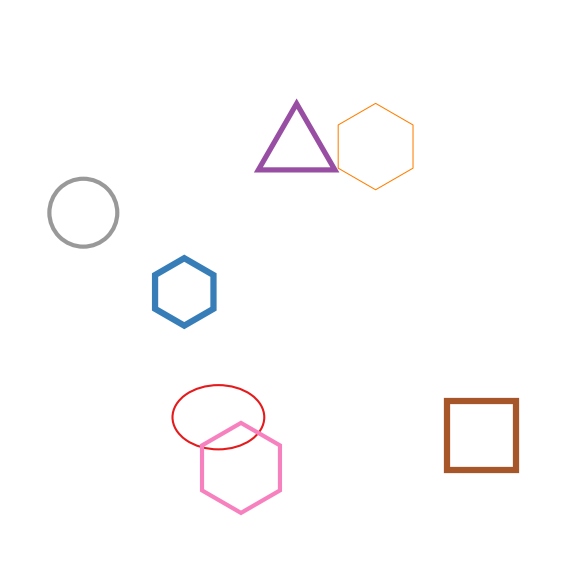[{"shape": "oval", "thickness": 1, "radius": 0.4, "center": [0.378, 0.277]}, {"shape": "hexagon", "thickness": 3, "radius": 0.29, "center": [0.319, 0.494]}, {"shape": "triangle", "thickness": 2.5, "radius": 0.38, "center": [0.514, 0.743]}, {"shape": "hexagon", "thickness": 0.5, "radius": 0.37, "center": [0.65, 0.745]}, {"shape": "square", "thickness": 3, "radius": 0.3, "center": [0.833, 0.245]}, {"shape": "hexagon", "thickness": 2, "radius": 0.39, "center": [0.417, 0.189]}, {"shape": "circle", "thickness": 2, "radius": 0.29, "center": [0.144, 0.631]}]